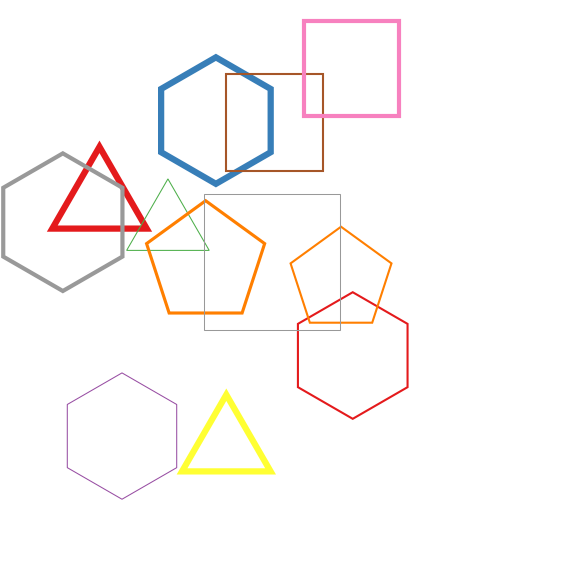[{"shape": "hexagon", "thickness": 1, "radius": 0.55, "center": [0.611, 0.384]}, {"shape": "triangle", "thickness": 3, "radius": 0.47, "center": [0.172, 0.65]}, {"shape": "hexagon", "thickness": 3, "radius": 0.55, "center": [0.374, 0.79]}, {"shape": "triangle", "thickness": 0.5, "radius": 0.41, "center": [0.291, 0.607]}, {"shape": "hexagon", "thickness": 0.5, "radius": 0.55, "center": [0.211, 0.244]}, {"shape": "pentagon", "thickness": 1, "radius": 0.46, "center": [0.591, 0.515]}, {"shape": "pentagon", "thickness": 1.5, "radius": 0.54, "center": [0.356, 0.544]}, {"shape": "triangle", "thickness": 3, "radius": 0.44, "center": [0.392, 0.227]}, {"shape": "square", "thickness": 1, "radius": 0.42, "center": [0.476, 0.787]}, {"shape": "square", "thickness": 2, "radius": 0.41, "center": [0.609, 0.88]}, {"shape": "square", "thickness": 0.5, "radius": 0.59, "center": [0.471, 0.545]}, {"shape": "hexagon", "thickness": 2, "radius": 0.6, "center": [0.109, 0.614]}]